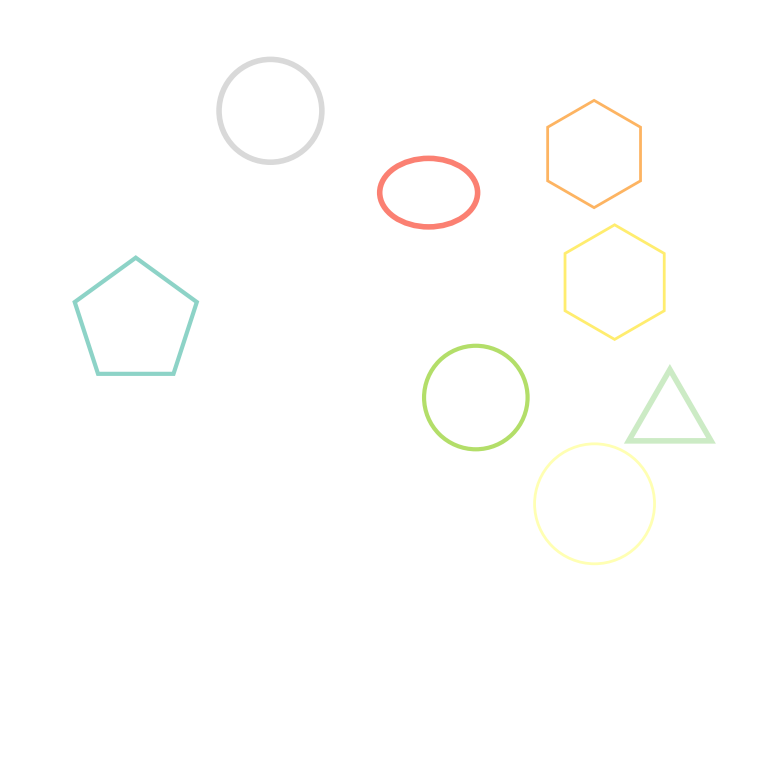[{"shape": "pentagon", "thickness": 1.5, "radius": 0.42, "center": [0.176, 0.582]}, {"shape": "circle", "thickness": 1, "radius": 0.39, "center": [0.772, 0.346]}, {"shape": "oval", "thickness": 2, "radius": 0.32, "center": [0.557, 0.75]}, {"shape": "hexagon", "thickness": 1, "radius": 0.35, "center": [0.772, 0.8]}, {"shape": "circle", "thickness": 1.5, "radius": 0.34, "center": [0.618, 0.484]}, {"shape": "circle", "thickness": 2, "radius": 0.33, "center": [0.351, 0.856]}, {"shape": "triangle", "thickness": 2, "radius": 0.31, "center": [0.87, 0.458]}, {"shape": "hexagon", "thickness": 1, "radius": 0.37, "center": [0.798, 0.634]}]